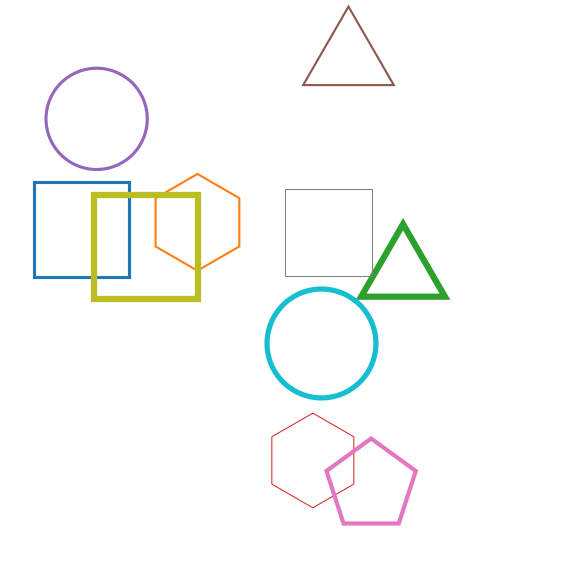[{"shape": "square", "thickness": 1.5, "radius": 0.41, "center": [0.142, 0.602]}, {"shape": "hexagon", "thickness": 1, "radius": 0.42, "center": [0.342, 0.614]}, {"shape": "triangle", "thickness": 3, "radius": 0.42, "center": [0.698, 0.527]}, {"shape": "hexagon", "thickness": 0.5, "radius": 0.41, "center": [0.542, 0.202]}, {"shape": "circle", "thickness": 1.5, "radius": 0.44, "center": [0.167, 0.793]}, {"shape": "triangle", "thickness": 1, "radius": 0.45, "center": [0.603, 0.897]}, {"shape": "pentagon", "thickness": 2, "radius": 0.41, "center": [0.643, 0.158]}, {"shape": "square", "thickness": 0.5, "radius": 0.38, "center": [0.569, 0.596]}, {"shape": "square", "thickness": 3, "radius": 0.45, "center": [0.253, 0.571]}, {"shape": "circle", "thickness": 2.5, "radius": 0.47, "center": [0.557, 0.404]}]